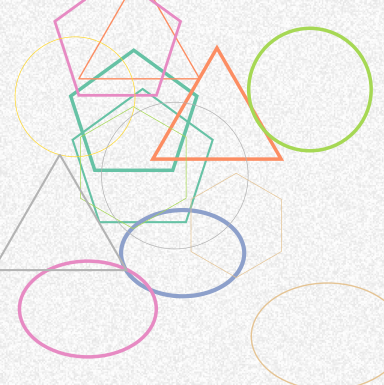[{"shape": "pentagon", "thickness": 1.5, "radius": 0.96, "center": [0.371, 0.578]}, {"shape": "pentagon", "thickness": 2.5, "radius": 0.86, "center": [0.347, 0.697]}, {"shape": "triangle", "thickness": 2.5, "radius": 0.96, "center": [0.564, 0.683]}, {"shape": "triangle", "thickness": 1, "radius": 0.91, "center": [0.362, 0.886]}, {"shape": "oval", "thickness": 3, "radius": 0.8, "center": [0.474, 0.342]}, {"shape": "oval", "thickness": 2.5, "radius": 0.89, "center": [0.228, 0.197]}, {"shape": "pentagon", "thickness": 2, "radius": 0.86, "center": [0.306, 0.891]}, {"shape": "circle", "thickness": 2.5, "radius": 0.8, "center": [0.805, 0.767]}, {"shape": "hexagon", "thickness": 0.5, "radius": 0.79, "center": [0.346, 0.564]}, {"shape": "circle", "thickness": 0.5, "radius": 0.78, "center": [0.195, 0.749]}, {"shape": "hexagon", "thickness": 0.5, "radius": 0.68, "center": [0.613, 0.415]}, {"shape": "oval", "thickness": 1, "radius": 0.99, "center": [0.851, 0.126]}, {"shape": "triangle", "thickness": 1.5, "radius": 1.0, "center": [0.155, 0.398]}, {"shape": "circle", "thickness": 0.5, "radius": 0.95, "center": [0.454, 0.544]}]